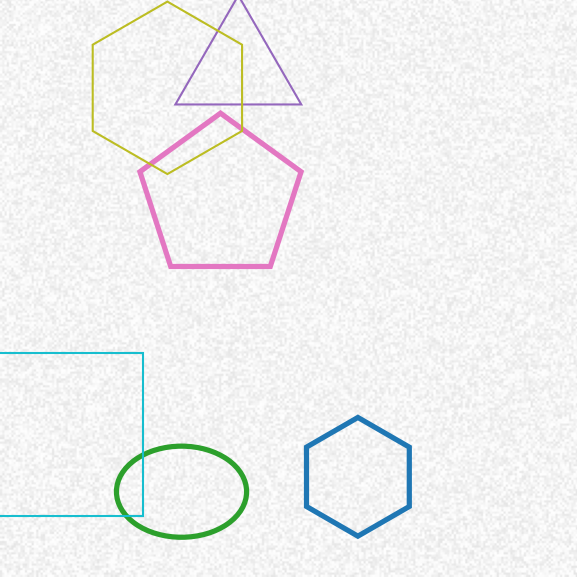[{"shape": "hexagon", "thickness": 2.5, "radius": 0.51, "center": [0.62, 0.174]}, {"shape": "oval", "thickness": 2.5, "radius": 0.56, "center": [0.314, 0.148]}, {"shape": "triangle", "thickness": 1, "radius": 0.63, "center": [0.413, 0.881]}, {"shape": "pentagon", "thickness": 2.5, "radius": 0.73, "center": [0.382, 0.656]}, {"shape": "hexagon", "thickness": 1, "radius": 0.75, "center": [0.29, 0.847]}, {"shape": "square", "thickness": 1, "radius": 0.71, "center": [0.106, 0.247]}]